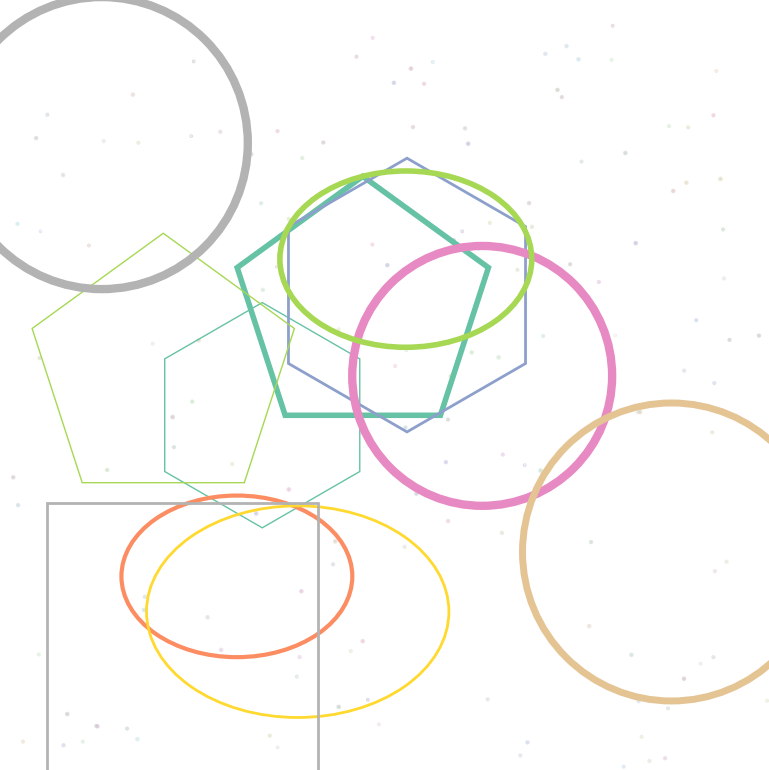[{"shape": "hexagon", "thickness": 0.5, "radius": 0.73, "center": [0.341, 0.461]}, {"shape": "pentagon", "thickness": 2, "radius": 0.86, "center": [0.471, 0.599]}, {"shape": "oval", "thickness": 1.5, "radius": 0.75, "center": [0.308, 0.251]}, {"shape": "hexagon", "thickness": 1, "radius": 0.89, "center": [0.529, 0.617]}, {"shape": "circle", "thickness": 3, "radius": 0.84, "center": [0.626, 0.512]}, {"shape": "oval", "thickness": 2, "radius": 0.82, "center": [0.527, 0.663]}, {"shape": "pentagon", "thickness": 0.5, "radius": 0.9, "center": [0.212, 0.518]}, {"shape": "oval", "thickness": 1, "radius": 0.98, "center": [0.387, 0.206]}, {"shape": "circle", "thickness": 2.5, "radius": 0.97, "center": [0.872, 0.283]}, {"shape": "circle", "thickness": 3, "radius": 0.95, "center": [0.132, 0.814]}, {"shape": "square", "thickness": 1, "radius": 0.88, "center": [0.237, 0.171]}]